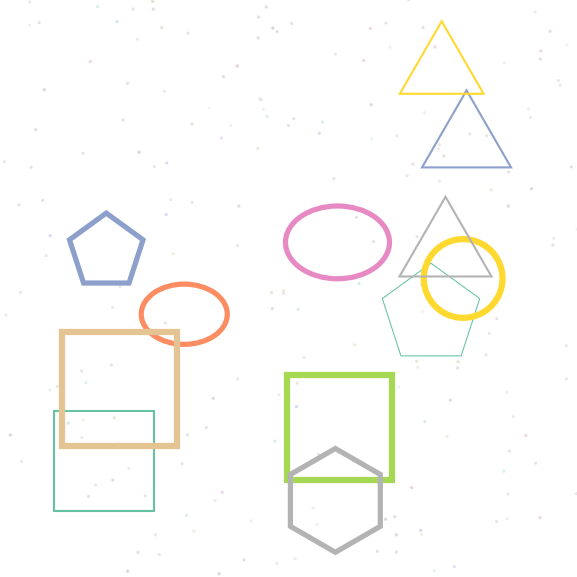[{"shape": "square", "thickness": 1, "radius": 0.43, "center": [0.18, 0.201]}, {"shape": "pentagon", "thickness": 0.5, "radius": 0.44, "center": [0.746, 0.455]}, {"shape": "oval", "thickness": 2.5, "radius": 0.37, "center": [0.319, 0.455]}, {"shape": "triangle", "thickness": 1, "radius": 0.44, "center": [0.808, 0.754]}, {"shape": "pentagon", "thickness": 2.5, "radius": 0.33, "center": [0.184, 0.563]}, {"shape": "oval", "thickness": 2.5, "radius": 0.45, "center": [0.584, 0.579]}, {"shape": "square", "thickness": 3, "radius": 0.45, "center": [0.588, 0.259]}, {"shape": "triangle", "thickness": 1, "radius": 0.42, "center": [0.765, 0.879]}, {"shape": "circle", "thickness": 3, "radius": 0.34, "center": [0.802, 0.517]}, {"shape": "square", "thickness": 3, "radius": 0.49, "center": [0.207, 0.326]}, {"shape": "triangle", "thickness": 1, "radius": 0.46, "center": [0.771, 0.566]}, {"shape": "hexagon", "thickness": 2.5, "radius": 0.45, "center": [0.581, 0.133]}]